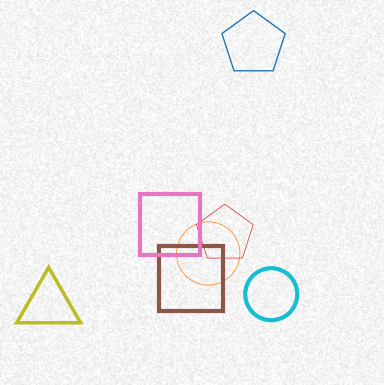[{"shape": "pentagon", "thickness": 1, "radius": 0.43, "center": [0.659, 0.886]}, {"shape": "circle", "thickness": 0.5, "radius": 0.41, "center": [0.541, 0.342]}, {"shape": "pentagon", "thickness": 0.5, "radius": 0.39, "center": [0.584, 0.392]}, {"shape": "square", "thickness": 3, "radius": 0.42, "center": [0.497, 0.277]}, {"shape": "square", "thickness": 3, "radius": 0.39, "center": [0.441, 0.416]}, {"shape": "triangle", "thickness": 2.5, "radius": 0.48, "center": [0.126, 0.21]}, {"shape": "circle", "thickness": 3, "radius": 0.34, "center": [0.705, 0.236]}]